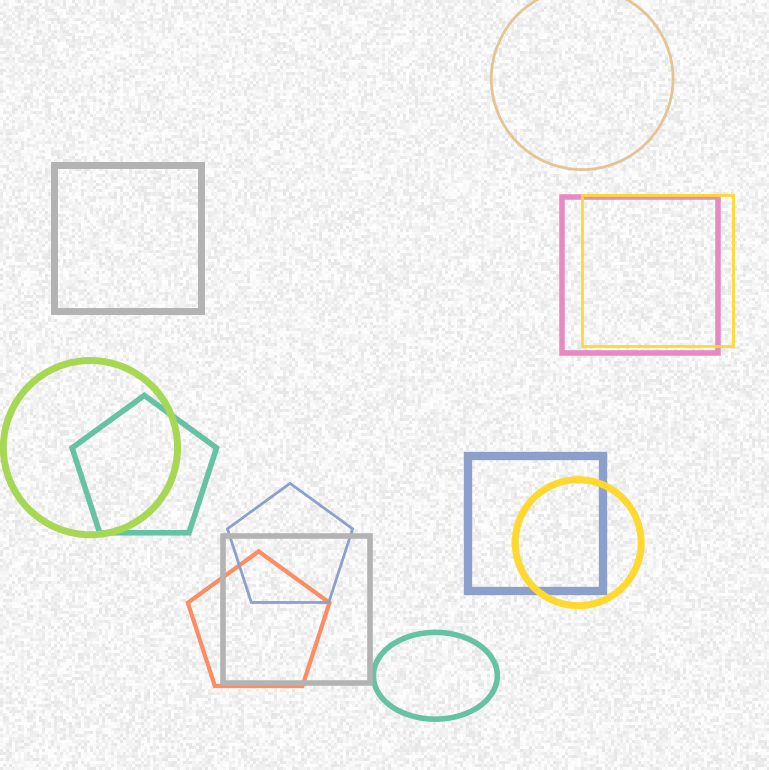[{"shape": "pentagon", "thickness": 2, "radius": 0.49, "center": [0.187, 0.388]}, {"shape": "oval", "thickness": 2, "radius": 0.4, "center": [0.565, 0.122]}, {"shape": "pentagon", "thickness": 1.5, "radius": 0.48, "center": [0.336, 0.187]}, {"shape": "square", "thickness": 3, "radius": 0.44, "center": [0.695, 0.32]}, {"shape": "pentagon", "thickness": 1, "radius": 0.43, "center": [0.377, 0.287]}, {"shape": "square", "thickness": 2, "radius": 0.51, "center": [0.831, 0.643]}, {"shape": "circle", "thickness": 2.5, "radius": 0.57, "center": [0.117, 0.419]}, {"shape": "square", "thickness": 1, "radius": 0.49, "center": [0.854, 0.649]}, {"shape": "circle", "thickness": 2.5, "radius": 0.41, "center": [0.751, 0.295]}, {"shape": "circle", "thickness": 1, "radius": 0.59, "center": [0.756, 0.898]}, {"shape": "square", "thickness": 2, "radius": 0.48, "center": [0.386, 0.208]}, {"shape": "square", "thickness": 2.5, "radius": 0.47, "center": [0.165, 0.691]}]